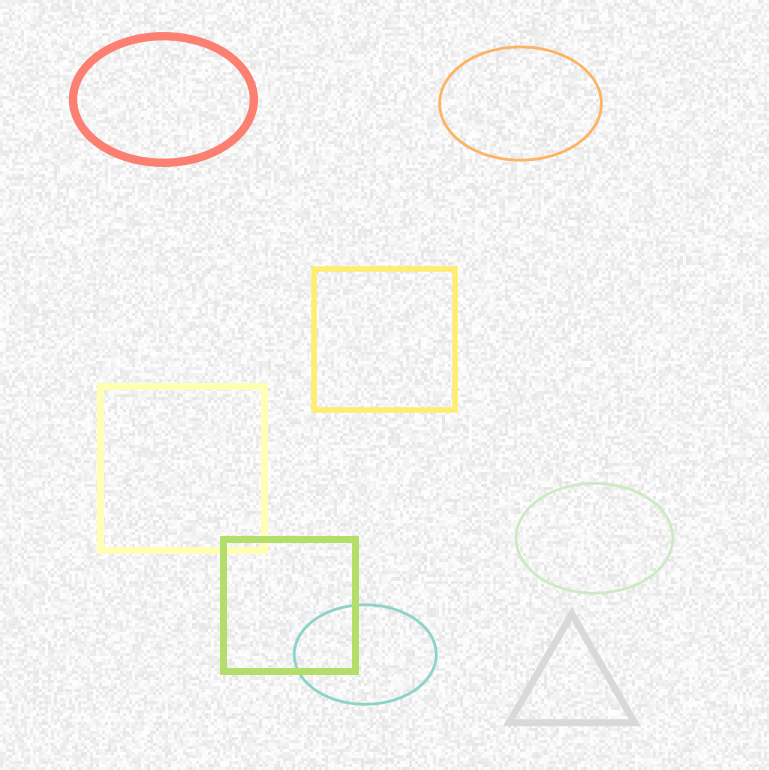[{"shape": "oval", "thickness": 1, "radius": 0.46, "center": [0.474, 0.15]}, {"shape": "square", "thickness": 2.5, "radius": 0.53, "center": [0.237, 0.392]}, {"shape": "oval", "thickness": 3, "radius": 0.59, "center": [0.212, 0.871]}, {"shape": "oval", "thickness": 1, "radius": 0.53, "center": [0.676, 0.865]}, {"shape": "square", "thickness": 2.5, "radius": 0.43, "center": [0.376, 0.214]}, {"shape": "triangle", "thickness": 2.5, "radius": 0.47, "center": [0.743, 0.108]}, {"shape": "oval", "thickness": 1, "radius": 0.51, "center": [0.772, 0.301]}, {"shape": "square", "thickness": 2, "radius": 0.46, "center": [0.5, 0.559]}]